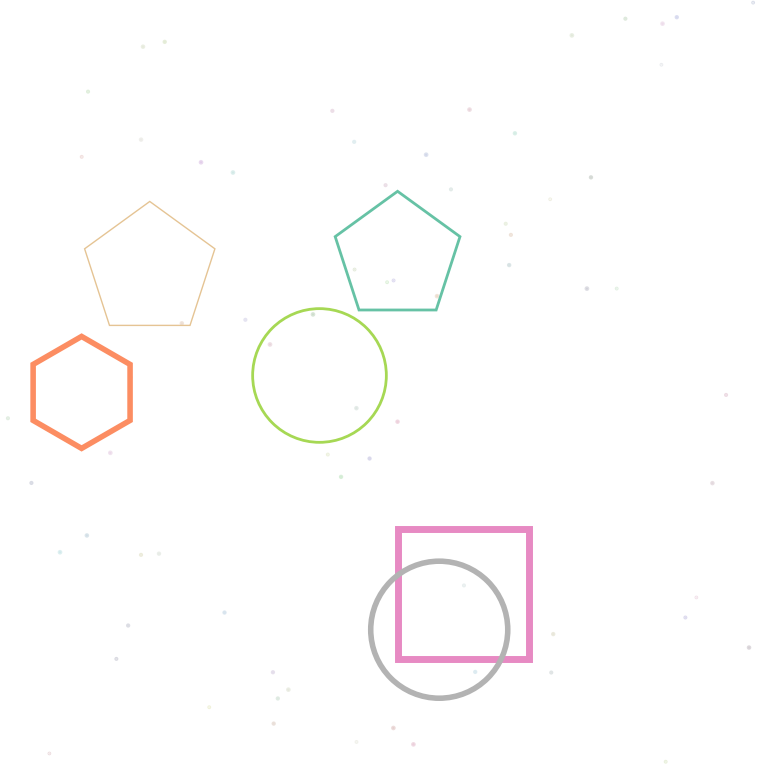[{"shape": "pentagon", "thickness": 1, "radius": 0.43, "center": [0.516, 0.666]}, {"shape": "hexagon", "thickness": 2, "radius": 0.36, "center": [0.106, 0.49]}, {"shape": "square", "thickness": 2.5, "radius": 0.42, "center": [0.602, 0.228]}, {"shape": "circle", "thickness": 1, "radius": 0.43, "center": [0.415, 0.512]}, {"shape": "pentagon", "thickness": 0.5, "radius": 0.44, "center": [0.194, 0.649]}, {"shape": "circle", "thickness": 2, "radius": 0.44, "center": [0.57, 0.182]}]